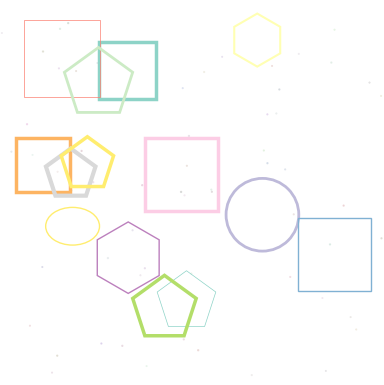[{"shape": "pentagon", "thickness": 0.5, "radius": 0.4, "center": [0.484, 0.217]}, {"shape": "square", "thickness": 2.5, "radius": 0.37, "center": [0.332, 0.817]}, {"shape": "hexagon", "thickness": 1.5, "radius": 0.34, "center": [0.668, 0.896]}, {"shape": "circle", "thickness": 2, "radius": 0.47, "center": [0.682, 0.442]}, {"shape": "square", "thickness": 0.5, "radius": 0.49, "center": [0.161, 0.848]}, {"shape": "square", "thickness": 1, "radius": 0.47, "center": [0.869, 0.339]}, {"shape": "square", "thickness": 2.5, "radius": 0.35, "center": [0.111, 0.571]}, {"shape": "pentagon", "thickness": 2.5, "radius": 0.43, "center": [0.427, 0.198]}, {"shape": "square", "thickness": 2.5, "radius": 0.47, "center": [0.471, 0.546]}, {"shape": "pentagon", "thickness": 3, "radius": 0.34, "center": [0.184, 0.547]}, {"shape": "hexagon", "thickness": 1, "radius": 0.46, "center": [0.333, 0.331]}, {"shape": "pentagon", "thickness": 2, "radius": 0.47, "center": [0.256, 0.783]}, {"shape": "pentagon", "thickness": 2.5, "radius": 0.36, "center": [0.227, 0.573]}, {"shape": "oval", "thickness": 1, "radius": 0.35, "center": [0.189, 0.412]}]